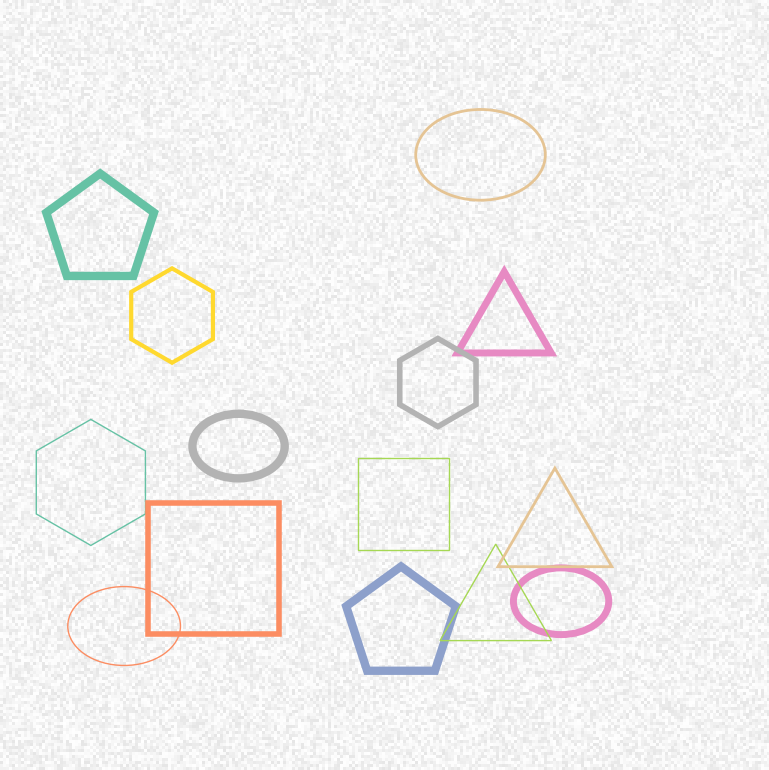[{"shape": "hexagon", "thickness": 0.5, "radius": 0.41, "center": [0.118, 0.373]}, {"shape": "pentagon", "thickness": 3, "radius": 0.37, "center": [0.13, 0.701]}, {"shape": "oval", "thickness": 0.5, "radius": 0.37, "center": [0.161, 0.187]}, {"shape": "square", "thickness": 2, "radius": 0.43, "center": [0.277, 0.262]}, {"shape": "pentagon", "thickness": 3, "radius": 0.37, "center": [0.521, 0.189]}, {"shape": "triangle", "thickness": 2.5, "radius": 0.35, "center": [0.655, 0.577]}, {"shape": "oval", "thickness": 2.5, "radius": 0.31, "center": [0.729, 0.219]}, {"shape": "square", "thickness": 0.5, "radius": 0.3, "center": [0.524, 0.345]}, {"shape": "triangle", "thickness": 0.5, "radius": 0.42, "center": [0.644, 0.21]}, {"shape": "hexagon", "thickness": 1.5, "radius": 0.31, "center": [0.223, 0.59]}, {"shape": "triangle", "thickness": 1, "radius": 0.43, "center": [0.721, 0.307]}, {"shape": "oval", "thickness": 1, "radius": 0.42, "center": [0.624, 0.799]}, {"shape": "hexagon", "thickness": 2, "radius": 0.29, "center": [0.569, 0.503]}, {"shape": "oval", "thickness": 3, "radius": 0.3, "center": [0.31, 0.421]}]